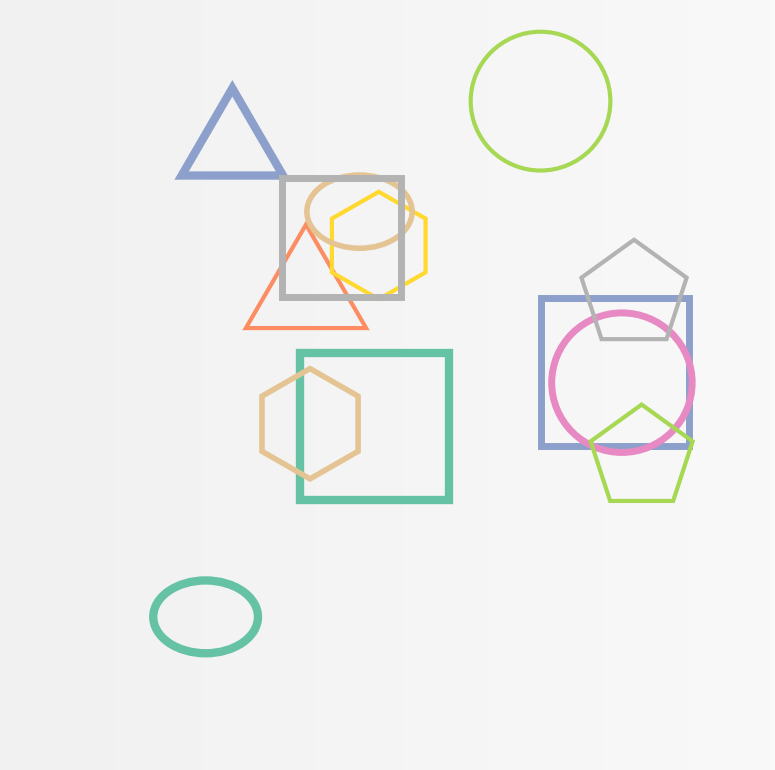[{"shape": "oval", "thickness": 3, "radius": 0.34, "center": [0.265, 0.199]}, {"shape": "square", "thickness": 3, "radius": 0.48, "center": [0.484, 0.446]}, {"shape": "triangle", "thickness": 1.5, "radius": 0.45, "center": [0.395, 0.619]}, {"shape": "square", "thickness": 2.5, "radius": 0.48, "center": [0.793, 0.517]}, {"shape": "triangle", "thickness": 3, "radius": 0.38, "center": [0.3, 0.81]}, {"shape": "circle", "thickness": 2.5, "radius": 0.45, "center": [0.802, 0.503]}, {"shape": "circle", "thickness": 1.5, "radius": 0.45, "center": [0.697, 0.869]}, {"shape": "pentagon", "thickness": 1.5, "radius": 0.35, "center": [0.828, 0.405]}, {"shape": "hexagon", "thickness": 1.5, "radius": 0.35, "center": [0.489, 0.681]}, {"shape": "hexagon", "thickness": 2, "radius": 0.36, "center": [0.4, 0.45]}, {"shape": "oval", "thickness": 2, "radius": 0.34, "center": [0.464, 0.725]}, {"shape": "pentagon", "thickness": 1.5, "radius": 0.36, "center": [0.818, 0.617]}, {"shape": "square", "thickness": 2.5, "radius": 0.39, "center": [0.441, 0.691]}]